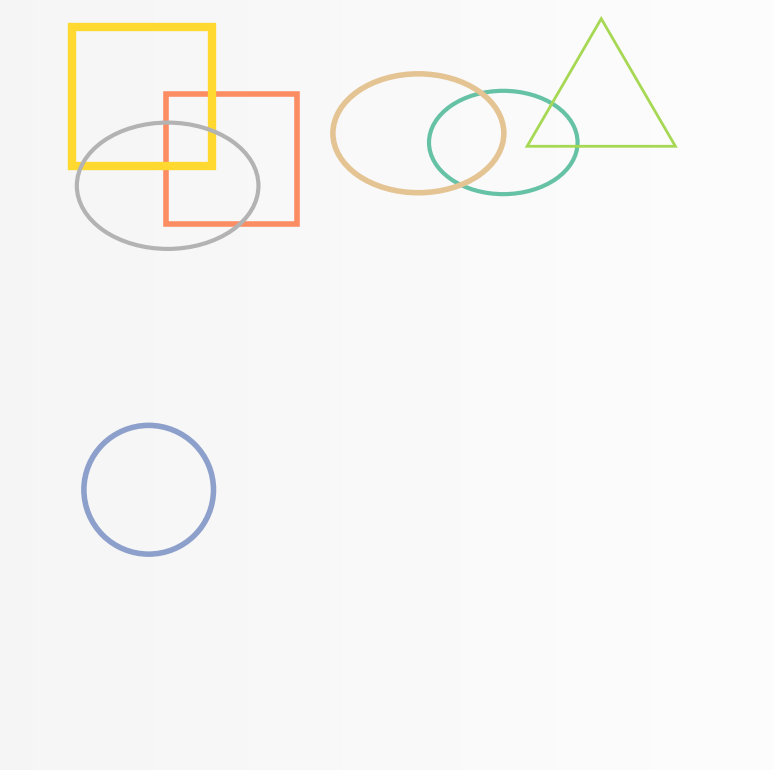[{"shape": "oval", "thickness": 1.5, "radius": 0.48, "center": [0.649, 0.815]}, {"shape": "square", "thickness": 2, "radius": 0.42, "center": [0.299, 0.793]}, {"shape": "circle", "thickness": 2, "radius": 0.42, "center": [0.192, 0.364]}, {"shape": "triangle", "thickness": 1, "radius": 0.55, "center": [0.776, 0.865]}, {"shape": "square", "thickness": 3, "radius": 0.45, "center": [0.183, 0.875]}, {"shape": "oval", "thickness": 2, "radius": 0.55, "center": [0.54, 0.827]}, {"shape": "oval", "thickness": 1.5, "radius": 0.59, "center": [0.216, 0.759]}]